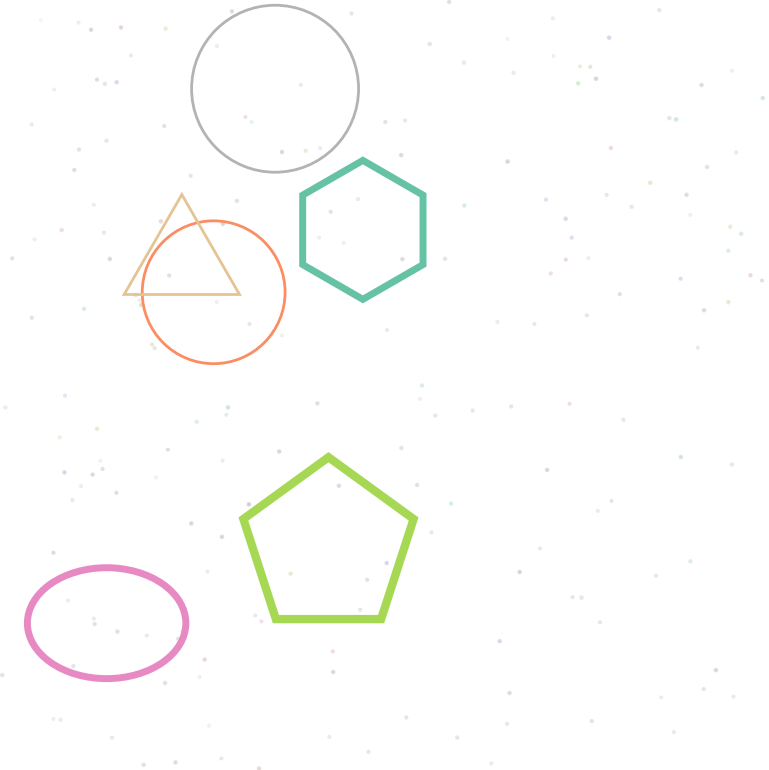[{"shape": "hexagon", "thickness": 2.5, "radius": 0.45, "center": [0.471, 0.701]}, {"shape": "circle", "thickness": 1, "radius": 0.46, "center": [0.277, 0.62]}, {"shape": "oval", "thickness": 2.5, "radius": 0.51, "center": [0.138, 0.191]}, {"shape": "pentagon", "thickness": 3, "radius": 0.58, "center": [0.427, 0.29]}, {"shape": "triangle", "thickness": 1, "radius": 0.43, "center": [0.236, 0.661]}, {"shape": "circle", "thickness": 1, "radius": 0.54, "center": [0.357, 0.885]}]